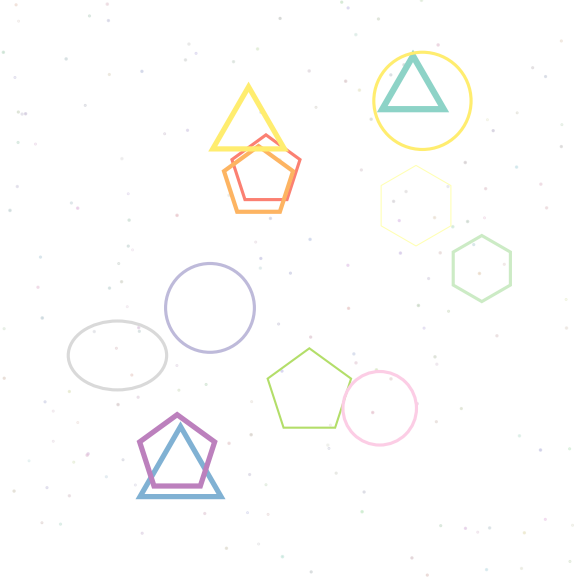[{"shape": "triangle", "thickness": 3, "radius": 0.31, "center": [0.715, 0.841]}, {"shape": "hexagon", "thickness": 0.5, "radius": 0.35, "center": [0.72, 0.643]}, {"shape": "circle", "thickness": 1.5, "radius": 0.38, "center": [0.364, 0.466]}, {"shape": "pentagon", "thickness": 1.5, "radius": 0.31, "center": [0.461, 0.704]}, {"shape": "triangle", "thickness": 2.5, "radius": 0.4, "center": [0.313, 0.18]}, {"shape": "pentagon", "thickness": 2, "radius": 0.31, "center": [0.448, 0.683]}, {"shape": "pentagon", "thickness": 1, "radius": 0.38, "center": [0.536, 0.32]}, {"shape": "circle", "thickness": 1.5, "radius": 0.32, "center": [0.658, 0.292]}, {"shape": "oval", "thickness": 1.5, "radius": 0.43, "center": [0.203, 0.384]}, {"shape": "pentagon", "thickness": 2.5, "radius": 0.34, "center": [0.307, 0.213]}, {"shape": "hexagon", "thickness": 1.5, "radius": 0.29, "center": [0.834, 0.534]}, {"shape": "triangle", "thickness": 2.5, "radius": 0.36, "center": [0.43, 0.777]}, {"shape": "circle", "thickness": 1.5, "radius": 0.42, "center": [0.732, 0.824]}]